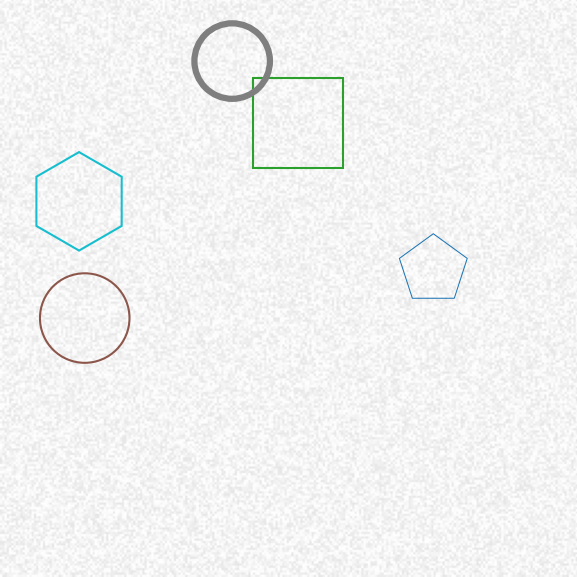[{"shape": "pentagon", "thickness": 0.5, "radius": 0.31, "center": [0.75, 0.533]}, {"shape": "square", "thickness": 1, "radius": 0.39, "center": [0.516, 0.786]}, {"shape": "circle", "thickness": 1, "radius": 0.39, "center": [0.147, 0.448]}, {"shape": "circle", "thickness": 3, "radius": 0.33, "center": [0.402, 0.893]}, {"shape": "hexagon", "thickness": 1, "radius": 0.43, "center": [0.137, 0.651]}]